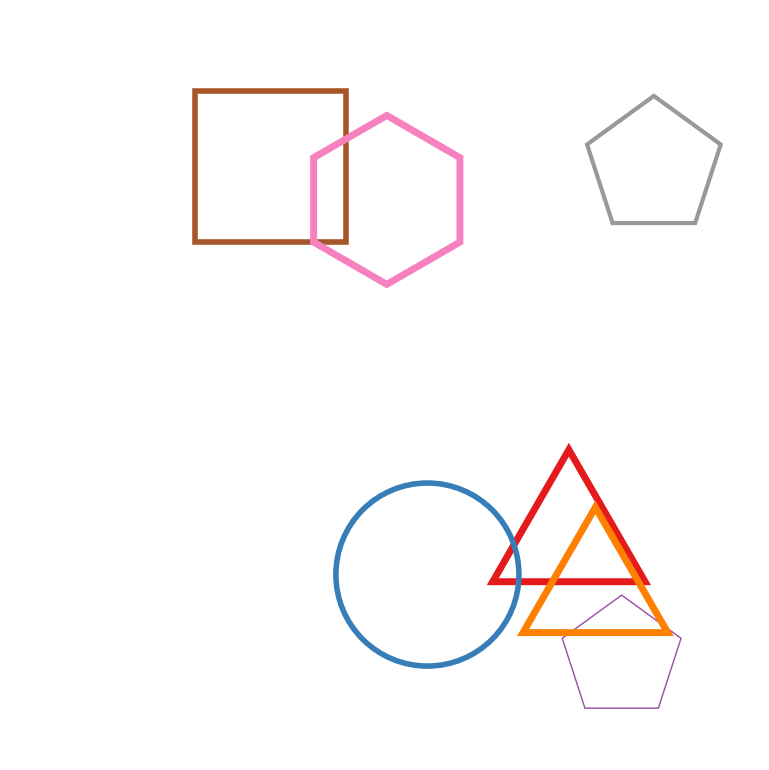[{"shape": "triangle", "thickness": 2.5, "radius": 0.57, "center": [0.739, 0.302]}, {"shape": "circle", "thickness": 2, "radius": 0.59, "center": [0.555, 0.254]}, {"shape": "pentagon", "thickness": 0.5, "radius": 0.41, "center": [0.807, 0.146]}, {"shape": "triangle", "thickness": 2.5, "radius": 0.54, "center": [0.773, 0.233]}, {"shape": "square", "thickness": 2, "radius": 0.49, "center": [0.351, 0.783]}, {"shape": "hexagon", "thickness": 2.5, "radius": 0.55, "center": [0.502, 0.74]}, {"shape": "pentagon", "thickness": 1.5, "radius": 0.46, "center": [0.849, 0.784]}]